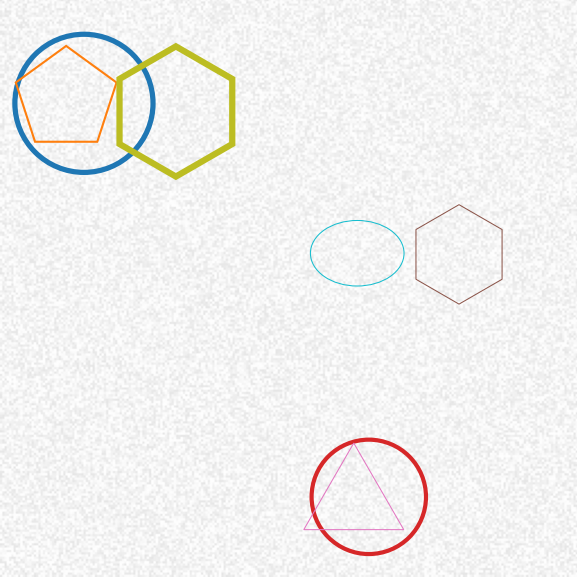[{"shape": "circle", "thickness": 2.5, "radius": 0.6, "center": [0.145, 0.82]}, {"shape": "pentagon", "thickness": 1, "radius": 0.46, "center": [0.115, 0.828]}, {"shape": "circle", "thickness": 2, "radius": 0.5, "center": [0.639, 0.139]}, {"shape": "hexagon", "thickness": 0.5, "radius": 0.43, "center": [0.795, 0.559]}, {"shape": "triangle", "thickness": 0.5, "radius": 0.5, "center": [0.613, 0.132]}, {"shape": "hexagon", "thickness": 3, "radius": 0.56, "center": [0.305, 0.806]}, {"shape": "oval", "thickness": 0.5, "radius": 0.41, "center": [0.619, 0.561]}]